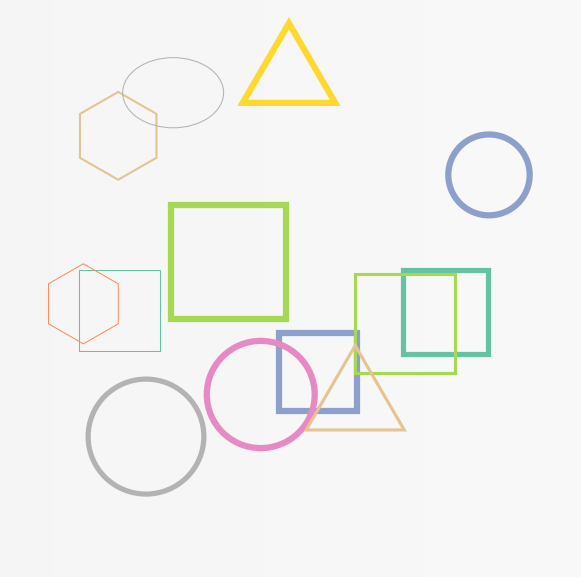[{"shape": "square", "thickness": 0.5, "radius": 0.35, "center": [0.205, 0.462]}, {"shape": "square", "thickness": 2.5, "radius": 0.37, "center": [0.767, 0.458]}, {"shape": "hexagon", "thickness": 0.5, "radius": 0.35, "center": [0.143, 0.473]}, {"shape": "square", "thickness": 3, "radius": 0.34, "center": [0.547, 0.355]}, {"shape": "circle", "thickness": 3, "radius": 0.35, "center": [0.841, 0.696]}, {"shape": "circle", "thickness": 3, "radius": 0.46, "center": [0.449, 0.316]}, {"shape": "square", "thickness": 1.5, "radius": 0.43, "center": [0.696, 0.439]}, {"shape": "square", "thickness": 3, "radius": 0.5, "center": [0.393, 0.545]}, {"shape": "triangle", "thickness": 3, "radius": 0.46, "center": [0.497, 0.867]}, {"shape": "triangle", "thickness": 1.5, "radius": 0.49, "center": [0.611, 0.303]}, {"shape": "hexagon", "thickness": 1, "radius": 0.38, "center": [0.203, 0.764]}, {"shape": "circle", "thickness": 2.5, "radius": 0.5, "center": [0.251, 0.243]}, {"shape": "oval", "thickness": 0.5, "radius": 0.43, "center": [0.298, 0.839]}]